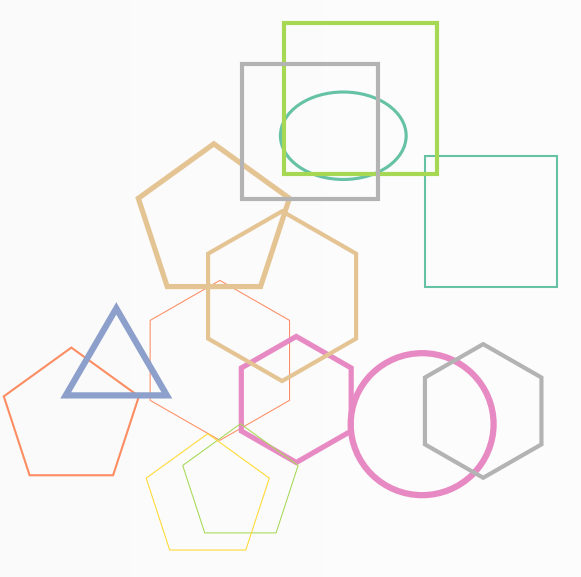[{"shape": "oval", "thickness": 1.5, "radius": 0.54, "center": [0.591, 0.764]}, {"shape": "square", "thickness": 1, "radius": 0.57, "center": [0.845, 0.616]}, {"shape": "hexagon", "thickness": 0.5, "radius": 0.69, "center": [0.378, 0.375]}, {"shape": "pentagon", "thickness": 1, "radius": 0.61, "center": [0.123, 0.275]}, {"shape": "triangle", "thickness": 3, "radius": 0.5, "center": [0.2, 0.365]}, {"shape": "hexagon", "thickness": 2.5, "radius": 0.55, "center": [0.51, 0.307]}, {"shape": "circle", "thickness": 3, "radius": 0.61, "center": [0.726, 0.265]}, {"shape": "square", "thickness": 2, "radius": 0.66, "center": [0.62, 0.829]}, {"shape": "pentagon", "thickness": 0.5, "radius": 0.52, "center": [0.414, 0.161]}, {"shape": "pentagon", "thickness": 0.5, "radius": 0.56, "center": [0.357, 0.137]}, {"shape": "hexagon", "thickness": 2, "radius": 0.74, "center": [0.485, 0.486]}, {"shape": "pentagon", "thickness": 2.5, "radius": 0.68, "center": [0.368, 0.613]}, {"shape": "hexagon", "thickness": 2, "radius": 0.58, "center": [0.831, 0.288]}, {"shape": "square", "thickness": 2, "radius": 0.58, "center": [0.533, 0.771]}]